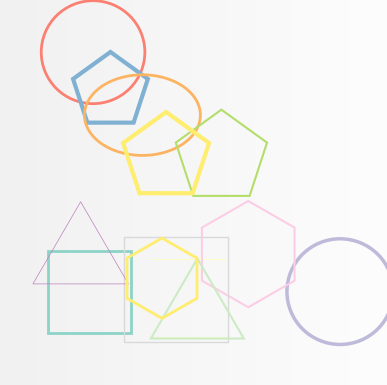[{"shape": "square", "thickness": 2, "radius": 0.53, "center": [0.231, 0.241]}, {"shape": "square", "thickness": 0.5, "radius": 0.51, "center": [0.491, 0.226]}, {"shape": "circle", "thickness": 2.5, "radius": 0.69, "center": [0.878, 0.243]}, {"shape": "circle", "thickness": 2, "radius": 0.67, "center": [0.24, 0.864]}, {"shape": "pentagon", "thickness": 3, "radius": 0.51, "center": [0.285, 0.764]}, {"shape": "oval", "thickness": 2, "radius": 0.75, "center": [0.368, 0.701]}, {"shape": "pentagon", "thickness": 1.5, "radius": 0.62, "center": [0.571, 0.591]}, {"shape": "hexagon", "thickness": 1.5, "radius": 0.69, "center": [0.641, 0.34]}, {"shape": "square", "thickness": 1, "radius": 0.68, "center": [0.454, 0.248]}, {"shape": "triangle", "thickness": 0.5, "radius": 0.71, "center": [0.208, 0.334]}, {"shape": "triangle", "thickness": 1.5, "radius": 0.69, "center": [0.509, 0.19]}, {"shape": "pentagon", "thickness": 3, "radius": 0.58, "center": [0.429, 0.592]}, {"shape": "hexagon", "thickness": 2, "radius": 0.52, "center": [0.418, 0.277]}]